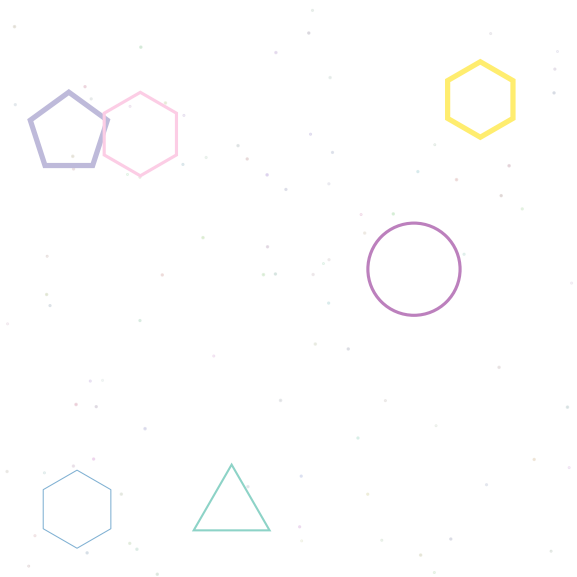[{"shape": "triangle", "thickness": 1, "radius": 0.38, "center": [0.401, 0.119]}, {"shape": "pentagon", "thickness": 2.5, "radius": 0.35, "center": [0.119, 0.769]}, {"shape": "hexagon", "thickness": 0.5, "radius": 0.34, "center": [0.133, 0.117]}, {"shape": "hexagon", "thickness": 1.5, "radius": 0.36, "center": [0.243, 0.767]}, {"shape": "circle", "thickness": 1.5, "radius": 0.4, "center": [0.717, 0.533]}, {"shape": "hexagon", "thickness": 2.5, "radius": 0.33, "center": [0.832, 0.827]}]